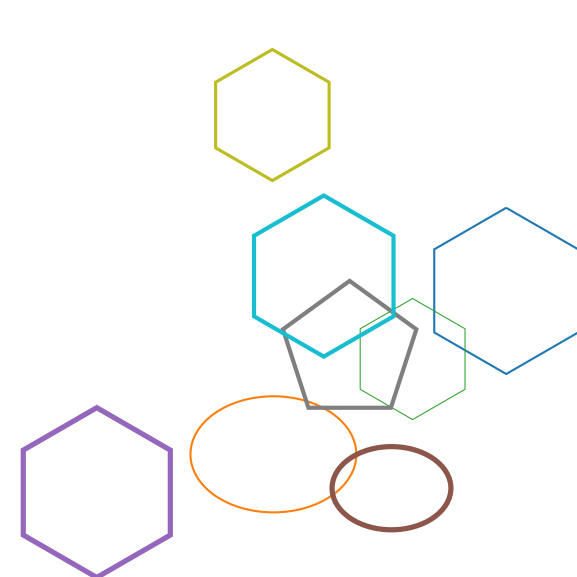[{"shape": "hexagon", "thickness": 1, "radius": 0.72, "center": [0.877, 0.495]}, {"shape": "oval", "thickness": 1, "radius": 0.72, "center": [0.473, 0.212]}, {"shape": "hexagon", "thickness": 0.5, "radius": 0.52, "center": [0.714, 0.377]}, {"shape": "hexagon", "thickness": 2.5, "radius": 0.74, "center": [0.168, 0.146]}, {"shape": "oval", "thickness": 2.5, "radius": 0.51, "center": [0.678, 0.154]}, {"shape": "pentagon", "thickness": 2, "radius": 0.61, "center": [0.605, 0.391]}, {"shape": "hexagon", "thickness": 1.5, "radius": 0.57, "center": [0.472, 0.8]}, {"shape": "hexagon", "thickness": 2, "radius": 0.7, "center": [0.561, 0.521]}]